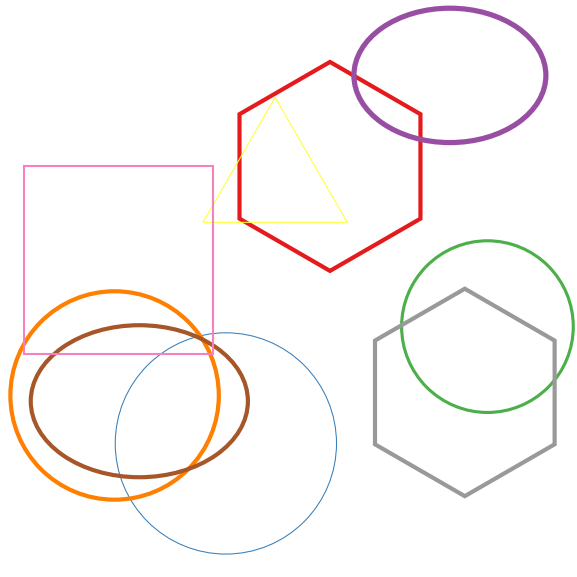[{"shape": "hexagon", "thickness": 2, "radius": 0.9, "center": [0.571, 0.711]}, {"shape": "circle", "thickness": 0.5, "radius": 0.96, "center": [0.391, 0.231]}, {"shape": "circle", "thickness": 1.5, "radius": 0.74, "center": [0.844, 0.434]}, {"shape": "oval", "thickness": 2.5, "radius": 0.83, "center": [0.779, 0.869]}, {"shape": "circle", "thickness": 2, "radius": 0.9, "center": [0.198, 0.314]}, {"shape": "triangle", "thickness": 0.5, "radius": 0.72, "center": [0.476, 0.686]}, {"shape": "oval", "thickness": 2, "radius": 0.94, "center": [0.241, 0.304]}, {"shape": "square", "thickness": 1, "radius": 0.82, "center": [0.205, 0.549]}, {"shape": "hexagon", "thickness": 2, "radius": 0.9, "center": [0.805, 0.32]}]